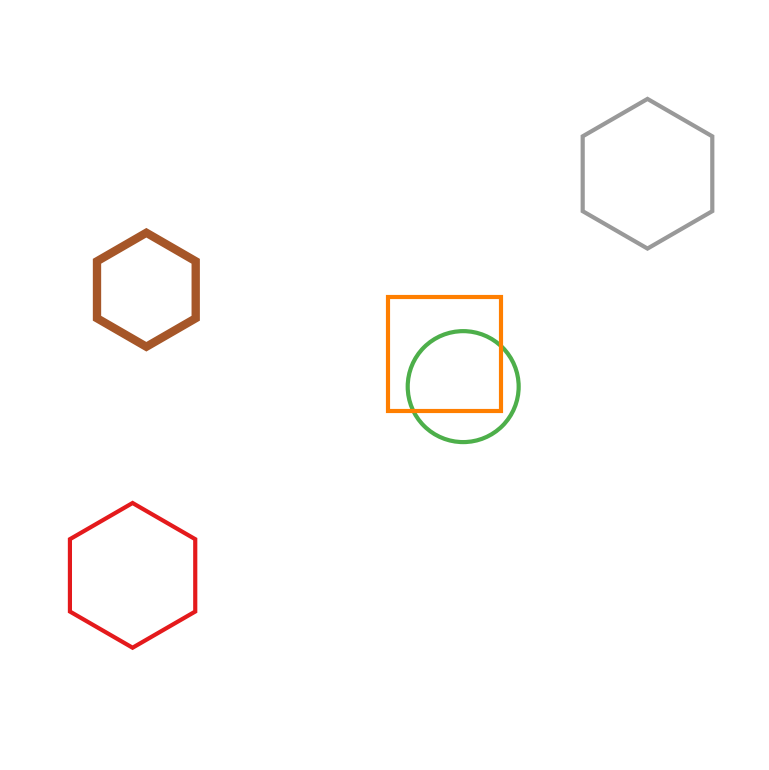[{"shape": "hexagon", "thickness": 1.5, "radius": 0.47, "center": [0.172, 0.253]}, {"shape": "circle", "thickness": 1.5, "radius": 0.36, "center": [0.602, 0.498]}, {"shape": "square", "thickness": 1.5, "radius": 0.37, "center": [0.577, 0.54]}, {"shape": "hexagon", "thickness": 3, "radius": 0.37, "center": [0.19, 0.624]}, {"shape": "hexagon", "thickness": 1.5, "radius": 0.49, "center": [0.841, 0.774]}]